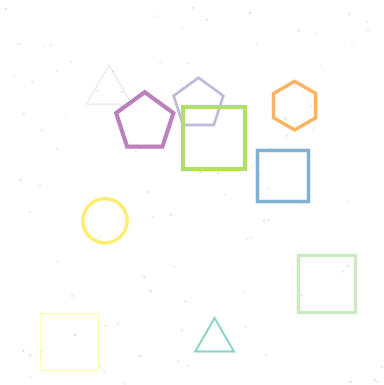[{"shape": "triangle", "thickness": 1.5, "radius": 0.29, "center": [0.557, 0.116]}, {"shape": "square", "thickness": 1, "radius": 0.37, "center": [0.179, 0.113]}, {"shape": "pentagon", "thickness": 2, "radius": 0.34, "center": [0.516, 0.73]}, {"shape": "square", "thickness": 2.5, "radius": 0.33, "center": [0.734, 0.544]}, {"shape": "hexagon", "thickness": 2.5, "radius": 0.32, "center": [0.765, 0.726]}, {"shape": "square", "thickness": 3, "radius": 0.4, "center": [0.557, 0.641]}, {"shape": "triangle", "thickness": 0.5, "radius": 0.34, "center": [0.283, 0.763]}, {"shape": "pentagon", "thickness": 3, "radius": 0.39, "center": [0.376, 0.682]}, {"shape": "square", "thickness": 2.5, "radius": 0.37, "center": [0.848, 0.263]}, {"shape": "circle", "thickness": 2.5, "radius": 0.29, "center": [0.273, 0.427]}]